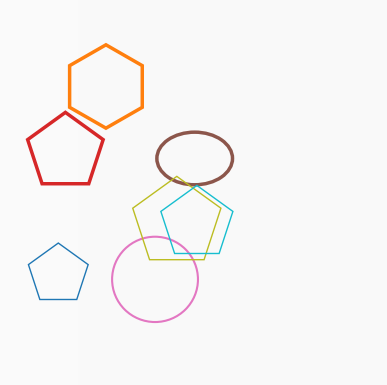[{"shape": "pentagon", "thickness": 1, "radius": 0.41, "center": [0.15, 0.288]}, {"shape": "hexagon", "thickness": 2.5, "radius": 0.54, "center": [0.273, 0.775]}, {"shape": "pentagon", "thickness": 2.5, "radius": 0.51, "center": [0.169, 0.606]}, {"shape": "oval", "thickness": 2.5, "radius": 0.49, "center": [0.502, 0.588]}, {"shape": "circle", "thickness": 1.5, "radius": 0.55, "center": [0.4, 0.274]}, {"shape": "pentagon", "thickness": 1, "radius": 0.6, "center": [0.456, 0.422]}, {"shape": "pentagon", "thickness": 1, "radius": 0.49, "center": [0.508, 0.421]}]